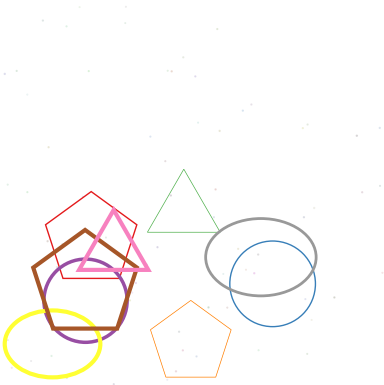[{"shape": "pentagon", "thickness": 1, "radius": 0.62, "center": [0.237, 0.378]}, {"shape": "circle", "thickness": 1, "radius": 0.56, "center": [0.708, 0.263]}, {"shape": "triangle", "thickness": 0.5, "radius": 0.55, "center": [0.477, 0.451]}, {"shape": "circle", "thickness": 2.5, "radius": 0.54, "center": [0.222, 0.219]}, {"shape": "pentagon", "thickness": 0.5, "radius": 0.55, "center": [0.496, 0.11]}, {"shape": "oval", "thickness": 3, "radius": 0.62, "center": [0.136, 0.107]}, {"shape": "pentagon", "thickness": 3, "radius": 0.71, "center": [0.221, 0.261]}, {"shape": "triangle", "thickness": 3, "radius": 0.52, "center": [0.295, 0.351]}, {"shape": "oval", "thickness": 2, "radius": 0.72, "center": [0.678, 0.332]}]